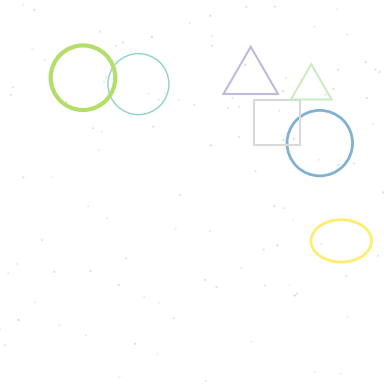[{"shape": "circle", "thickness": 1, "radius": 0.4, "center": [0.36, 0.782]}, {"shape": "triangle", "thickness": 1.5, "radius": 0.41, "center": [0.651, 0.797]}, {"shape": "circle", "thickness": 2, "radius": 0.43, "center": [0.831, 0.628]}, {"shape": "circle", "thickness": 3, "radius": 0.42, "center": [0.216, 0.798]}, {"shape": "square", "thickness": 1.5, "radius": 0.3, "center": [0.719, 0.682]}, {"shape": "triangle", "thickness": 1.5, "radius": 0.3, "center": [0.808, 0.772]}, {"shape": "oval", "thickness": 2, "radius": 0.39, "center": [0.886, 0.374]}]